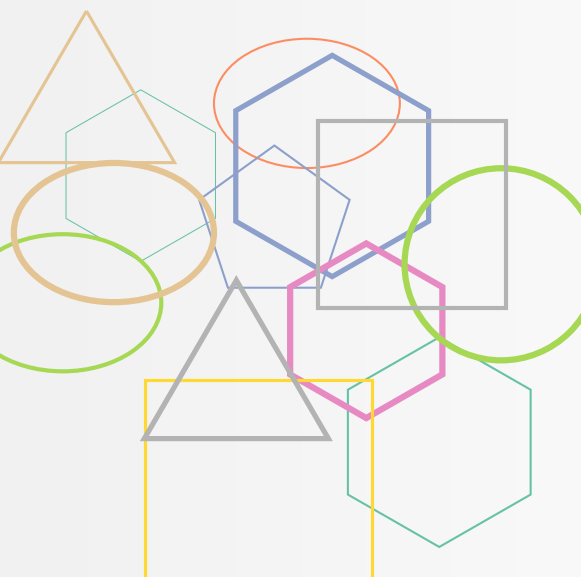[{"shape": "hexagon", "thickness": 1, "radius": 0.91, "center": [0.756, 0.234]}, {"shape": "hexagon", "thickness": 0.5, "radius": 0.74, "center": [0.242, 0.695]}, {"shape": "oval", "thickness": 1, "radius": 0.8, "center": [0.528, 0.82]}, {"shape": "hexagon", "thickness": 2.5, "radius": 0.96, "center": [0.572, 0.712]}, {"shape": "pentagon", "thickness": 1, "radius": 0.68, "center": [0.472, 0.611]}, {"shape": "hexagon", "thickness": 3, "radius": 0.76, "center": [0.63, 0.426]}, {"shape": "circle", "thickness": 3, "radius": 0.83, "center": [0.862, 0.541]}, {"shape": "oval", "thickness": 2, "radius": 0.85, "center": [0.108, 0.475]}, {"shape": "square", "thickness": 1.5, "radius": 0.98, "center": [0.445, 0.147]}, {"shape": "oval", "thickness": 3, "radius": 0.86, "center": [0.196, 0.596]}, {"shape": "triangle", "thickness": 1.5, "radius": 0.88, "center": [0.149, 0.805]}, {"shape": "triangle", "thickness": 2.5, "radius": 0.91, "center": [0.407, 0.331]}, {"shape": "square", "thickness": 2, "radius": 0.81, "center": [0.709, 0.627]}]